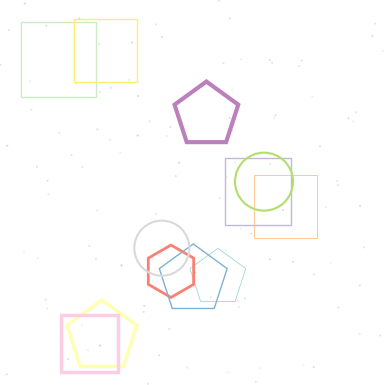[{"shape": "pentagon", "thickness": 0.5, "radius": 0.38, "center": [0.566, 0.279]}, {"shape": "pentagon", "thickness": 2.5, "radius": 0.48, "center": [0.265, 0.126]}, {"shape": "square", "thickness": 1, "radius": 0.43, "center": [0.67, 0.503]}, {"shape": "hexagon", "thickness": 2, "radius": 0.34, "center": [0.444, 0.295]}, {"shape": "pentagon", "thickness": 1, "radius": 0.46, "center": [0.502, 0.274]}, {"shape": "square", "thickness": 0.5, "radius": 0.41, "center": [0.743, 0.464]}, {"shape": "circle", "thickness": 1.5, "radius": 0.38, "center": [0.686, 0.528]}, {"shape": "square", "thickness": 2.5, "radius": 0.37, "center": [0.233, 0.107]}, {"shape": "circle", "thickness": 1.5, "radius": 0.36, "center": [0.42, 0.355]}, {"shape": "pentagon", "thickness": 3, "radius": 0.44, "center": [0.536, 0.701]}, {"shape": "square", "thickness": 1, "radius": 0.49, "center": [0.152, 0.845]}, {"shape": "square", "thickness": 1, "radius": 0.41, "center": [0.275, 0.868]}]